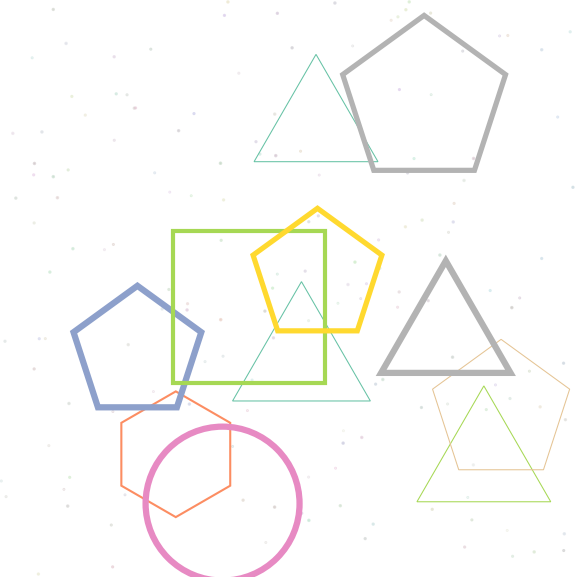[{"shape": "triangle", "thickness": 0.5, "radius": 0.69, "center": [0.522, 0.374]}, {"shape": "triangle", "thickness": 0.5, "radius": 0.62, "center": [0.547, 0.781]}, {"shape": "hexagon", "thickness": 1, "radius": 0.54, "center": [0.304, 0.213]}, {"shape": "pentagon", "thickness": 3, "radius": 0.58, "center": [0.238, 0.388]}, {"shape": "circle", "thickness": 3, "radius": 0.67, "center": [0.385, 0.127]}, {"shape": "triangle", "thickness": 0.5, "radius": 0.67, "center": [0.838, 0.197]}, {"shape": "square", "thickness": 2, "radius": 0.66, "center": [0.432, 0.468]}, {"shape": "pentagon", "thickness": 2.5, "radius": 0.59, "center": [0.55, 0.521]}, {"shape": "pentagon", "thickness": 0.5, "radius": 0.62, "center": [0.868, 0.287]}, {"shape": "pentagon", "thickness": 2.5, "radius": 0.74, "center": [0.734, 0.824]}, {"shape": "triangle", "thickness": 3, "radius": 0.65, "center": [0.772, 0.418]}]